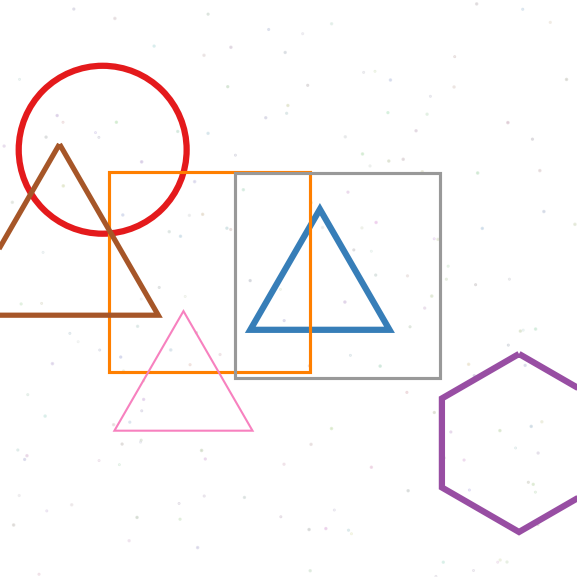[{"shape": "circle", "thickness": 3, "radius": 0.73, "center": [0.178, 0.74]}, {"shape": "triangle", "thickness": 3, "radius": 0.7, "center": [0.554, 0.498]}, {"shape": "hexagon", "thickness": 3, "radius": 0.77, "center": [0.899, 0.232]}, {"shape": "square", "thickness": 1.5, "radius": 0.87, "center": [0.363, 0.529]}, {"shape": "triangle", "thickness": 2.5, "radius": 0.99, "center": [0.103, 0.552]}, {"shape": "triangle", "thickness": 1, "radius": 0.69, "center": [0.318, 0.322]}, {"shape": "square", "thickness": 1.5, "radius": 0.89, "center": [0.584, 0.523]}]